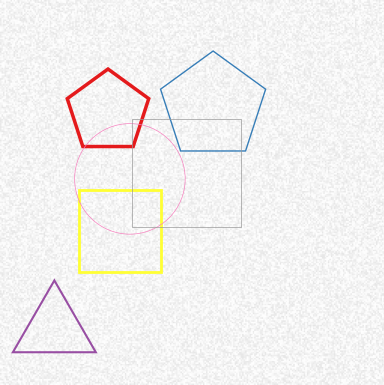[{"shape": "pentagon", "thickness": 2.5, "radius": 0.56, "center": [0.281, 0.709]}, {"shape": "pentagon", "thickness": 1, "radius": 0.72, "center": [0.553, 0.724]}, {"shape": "triangle", "thickness": 1.5, "radius": 0.62, "center": [0.141, 0.147]}, {"shape": "square", "thickness": 2, "radius": 0.54, "center": [0.312, 0.4]}, {"shape": "circle", "thickness": 0.5, "radius": 0.72, "center": [0.337, 0.535]}, {"shape": "square", "thickness": 0.5, "radius": 0.71, "center": [0.484, 0.551]}]